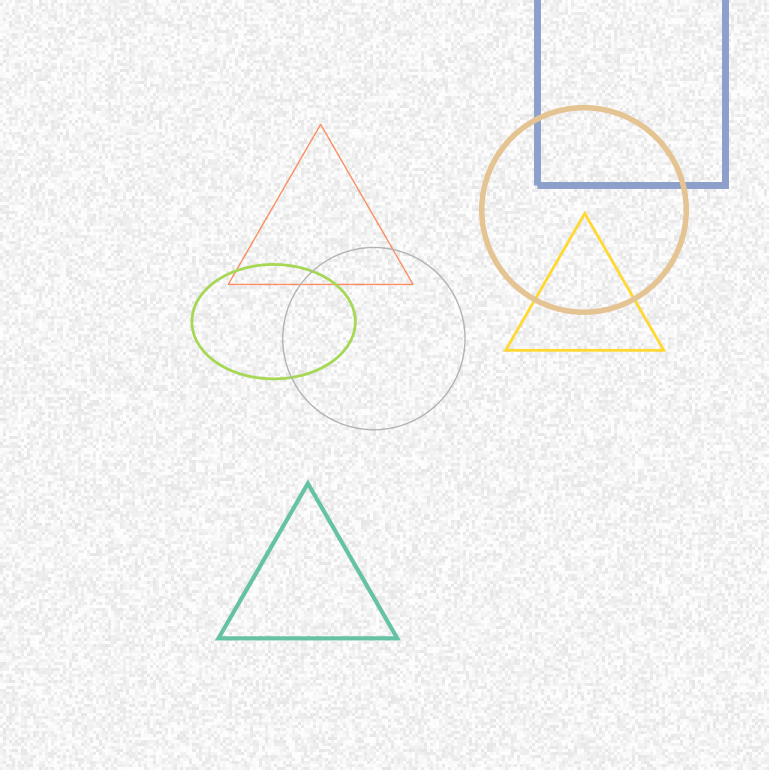[{"shape": "triangle", "thickness": 1.5, "radius": 0.67, "center": [0.4, 0.238]}, {"shape": "triangle", "thickness": 0.5, "radius": 0.69, "center": [0.416, 0.7]}, {"shape": "square", "thickness": 2.5, "radius": 0.61, "center": [0.82, 0.881]}, {"shape": "oval", "thickness": 1, "radius": 0.53, "center": [0.355, 0.582]}, {"shape": "triangle", "thickness": 1, "radius": 0.59, "center": [0.759, 0.604]}, {"shape": "circle", "thickness": 2, "radius": 0.66, "center": [0.758, 0.727]}, {"shape": "circle", "thickness": 0.5, "radius": 0.59, "center": [0.486, 0.56]}]